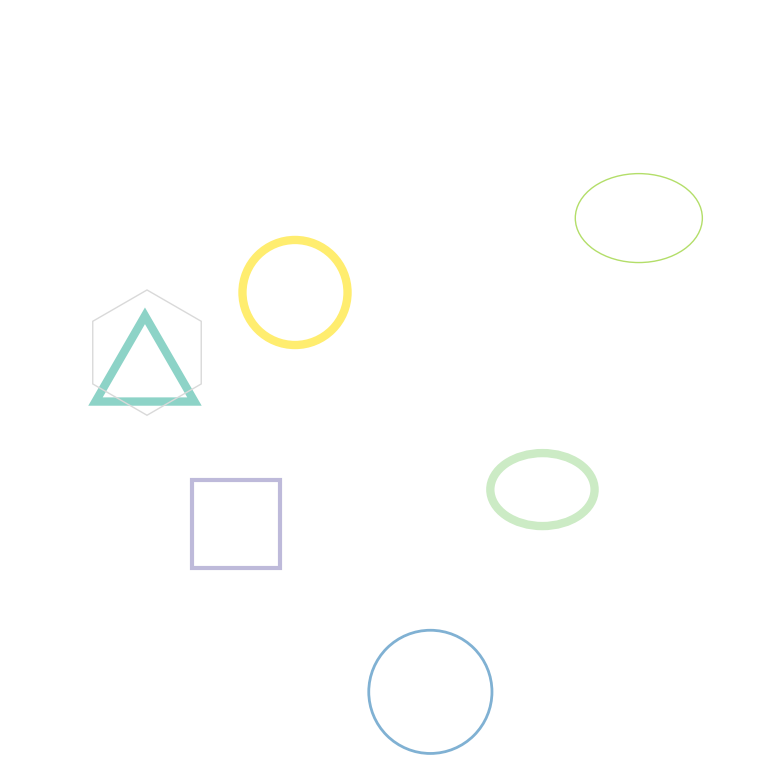[{"shape": "triangle", "thickness": 3, "radius": 0.37, "center": [0.188, 0.516]}, {"shape": "square", "thickness": 1.5, "radius": 0.29, "center": [0.306, 0.319]}, {"shape": "circle", "thickness": 1, "radius": 0.4, "center": [0.559, 0.101]}, {"shape": "oval", "thickness": 0.5, "radius": 0.41, "center": [0.83, 0.717]}, {"shape": "hexagon", "thickness": 0.5, "radius": 0.41, "center": [0.191, 0.542]}, {"shape": "oval", "thickness": 3, "radius": 0.34, "center": [0.704, 0.364]}, {"shape": "circle", "thickness": 3, "radius": 0.34, "center": [0.383, 0.62]}]